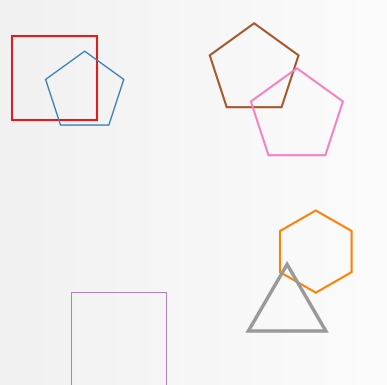[{"shape": "square", "thickness": 1.5, "radius": 0.55, "center": [0.14, 0.798]}, {"shape": "pentagon", "thickness": 1, "radius": 0.53, "center": [0.219, 0.761]}, {"shape": "square", "thickness": 0.5, "radius": 0.62, "center": [0.306, 0.118]}, {"shape": "hexagon", "thickness": 1.5, "radius": 0.53, "center": [0.815, 0.347]}, {"shape": "pentagon", "thickness": 1.5, "radius": 0.6, "center": [0.656, 0.819]}, {"shape": "pentagon", "thickness": 1.5, "radius": 0.62, "center": [0.766, 0.698]}, {"shape": "triangle", "thickness": 2.5, "radius": 0.58, "center": [0.741, 0.198]}]